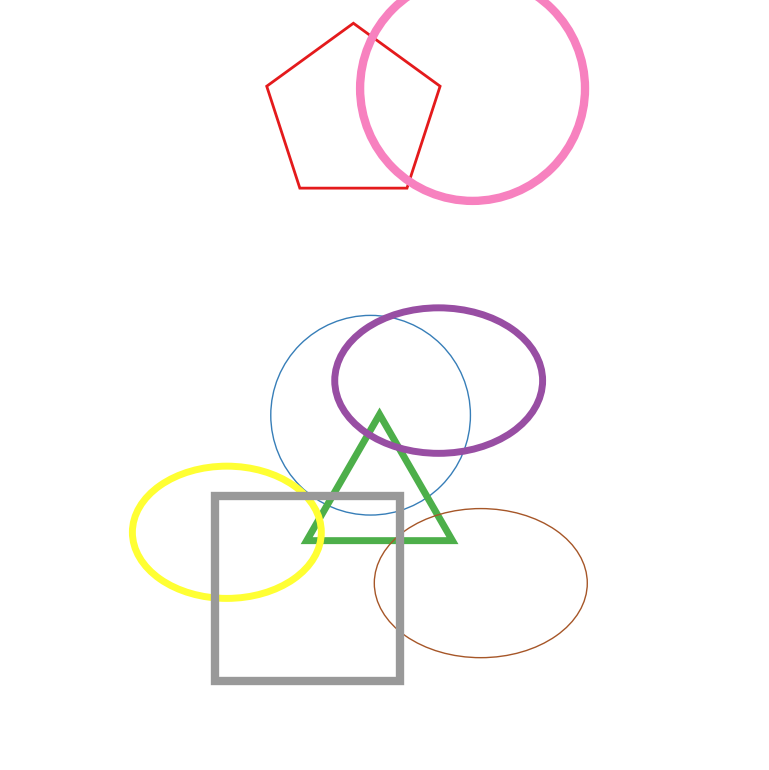[{"shape": "pentagon", "thickness": 1, "radius": 0.59, "center": [0.459, 0.851]}, {"shape": "circle", "thickness": 0.5, "radius": 0.65, "center": [0.481, 0.461]}, {"shape": "triangle", "thickness": 2.5, "radius": 0.55, "center": [0.493, 0.353]}, {"shape": "oval", "thickness": 2.5, "radius": 0.67, "center": [0.57, 0.506]}, {"shape": "oval", "thickness": 2.5, "radius": 0.61, "center": [0.295, 0.309]}, {"shape": "oval", "thickness": 0.5, "radius": 0.69, "center": [0.624, 0.243]}, {"shape": "circle", "thickness": 3, "radius": 0.73, "center": [0.614, 0.885]}, {"shape": "square", "thickness": 3, "radius": 0.6, "center": [0.399, 0.235]}]